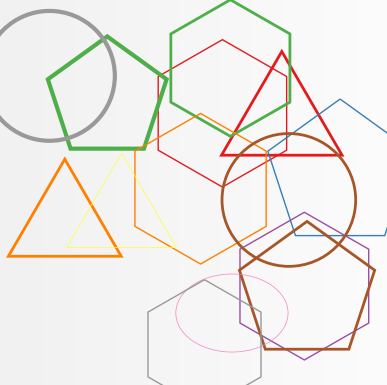[{"shape": "triangle", "thickness": 2, "radius": 0.9, "center": [0.727, 0.687]}, {"shape": "hexagon", "thickness": 1, "radius": 0.96, "center": [0.574, 0.706]}, {"shape": "pentagon", "thickness": 1, "radius": 0.98, "center": [0.878, 0.547]}, {"shape": "hexagon", "thickness": 2, "radius": 0.89, "center": [0.595, 0.823]}, {"shape": "pentagon", "thickness": 3, "radius": 0.81, "center": [0.277, 0.744]}, {"shape": "hexagon", "thickness": 1, "radius": 0.96, "center": [0.785, 0.257]}, {"shape": "hexagon", "thickness": 1, "radius": 0.98, "center": [0.518, 0.51]}, {"shape": "triangle", "thickness": 2, "radius": 0.84, "center": [0.167, 0.418]}, {"shape": "triangle", "thickness": 0.5, "radius": 0.82, "center": [0.314, 0.439]}, {"shape": "pentagon", "thickness": 2, "radius": 0.92, "center": [0.792, 0.241]}, {"shape": "circle", "thickness": 2, "radius": 0.86, "center": [0.745, 0.481]}, {"shape": "oval", "thickness": 0.5, "radius": 0.72, "center": [0.599, 0.187]}, {"shape": "circle", "thickness": 3, "radius": 0.84, "center": [0.128, 0.803]}, {"shape": "hexagon", "thickness": 1, "radius": 0.84, "center": [0.528, 0.105]}]